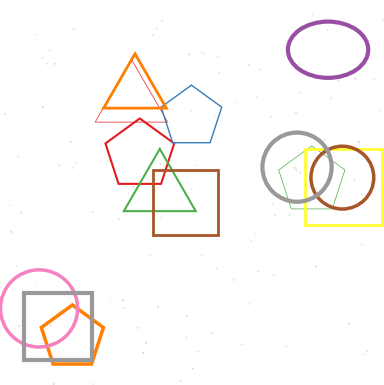[{"shape": "pentagon", "thickness": 1.5, "radius": 0.47, "center": [0.363, 0.598]}, {"shape": "triangle", "thickness": 0.5, "radius": 0.54, "center": [0.341, 0.737]}, {"shape": "pentagon", "thickness": 1, "radius": 0.41, "center": [0.497, 0.696]}, {"shape": "triangle", "thickness": 1.5, "radius": 0.54, "center": [0.415, 0.505]}, {"shape": "pentagon", "thickness": 0.5, "radius": 0.45, "center": [0.81, 0.531]}, {"shape": "oval", "thickness": 3, "radius": 0.52, "center": [0.852, 0.871]}, {"shape": "pentagon", "thickness": 2.5, "radius": 0.42, "center": [0.188, 0.123]}, {"shape": "triangle", "thickness": 2, "radius": 0.47, "center": [0.351, 0.766]}, {"shape": "square", "thickness": 2, "radius": 0.5, "center": [0.892, 0.514]}, {"shape": "circle", "thickness": 2.5, "radius": 0.41, "center": [0.889, 0.539]}, {"shape": "square", "thickness": 2, "radius": 0.42, "center": [0.482, 0.475]}, {"shape": "circle", "thickness": 2.5, "radius": 0.5, "center": [0.101, 0.199]}, {"shape": "circle", "thickness": 3, "radius": 0.45, "center": [0.772, 0.566]}, {"shape": "square", "thickness": 3, "radius": 0.44, "center": [0.152, 0.152]}]